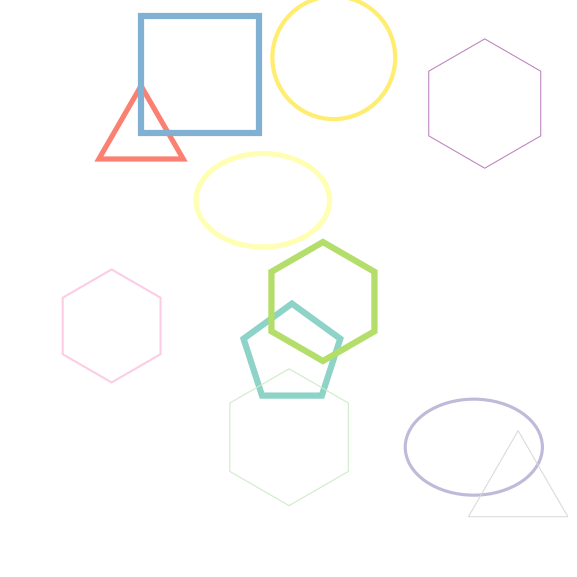[{"shape": "pentagon", "thickness": 3, "radius": 0.44, "center": [0.505, 0.385]}, {"shape": "oval", "thickness": 2.5, "radius": 0.58, "center": [0.455, 0.652]}, {"shape": "oval", "thickness": 1.5, "radius": 0.59, "center": [0.82, 0.225]}, {"shape": "triangle", "thickness": 2.5, "radius": 0.42, "center": [0.244, 0.766]}, {"shape": "square", "thickness": 3, "radius": 0.51, "center": [0.346, 0.87]}, {"shape": "hexagon", "thickness": 3, "radius": 0.51, "center": [0.559, 0.477]}, {"shape": "hexagon", "thickness": 1, "radius": 0.49, "center": [0.193, 0.435]}, {"shape": "triangle", "thickness": 0.5, "radius": 0.5, "center": [0.897, 0.154]}, {"shape": "hexagon", "thickness": 0.5, "radius": 0.56, "center": [0.839, 0.82]}, {"shape": "hexagon", "thickness": 0.5, "radius": 0.59, "center": [0.501, 0.242]}, {"shape": "circle", "thickness": 2, "radius": 0.53, "center": [0.578, 0.899]}]